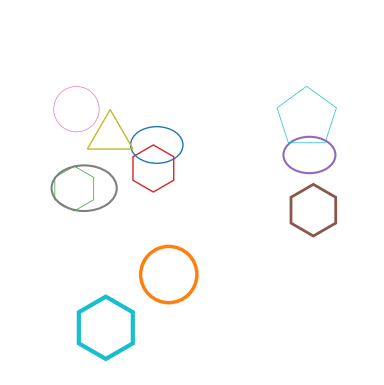[{"shape": "oval", "thickness": 1, "radius": 0.34, "center": [0.407, 0.623]}, {"shape": "circle", "thickness": 2.5, "radius": 0.37, "center": [0.438, 0.287]}, {"shape": "hexagon", "thickness": 0.5, "radius": 0.29, "center": [0.193, 0.51]}, {"shape": "hexagon", "thickness": 1, "radius": 0.31, "center": [0.398, 0.562]}, {"shape": "oval", "thickness": 1.5, "radius": 0.34, "center": [0.804, 0.597]}, {"shape": "hexagon", "thickness": 2, "radius": 0.34, "center": [0.814, 0.454]}, {"shape": "circle", "thickness": 0.5, "radius": 0.29, "center": [0.199, 0.716]}, {"shape": "oval", "thickness": 1.5, "radius": 0.42, "center": [0.219, 0.511]}, {"shape": "triangle", "thickness": 1, "radius": 0.34, "center": [0.286, 0.647]}, {"shape": "pentagon", "thickness": 0.5, "radius": 0.41, "center": [0.797, 0.695]}, {"shape": "hexagon", "thickness": 3, "radius": 0.4, "center": [0.275, 0.149]}]